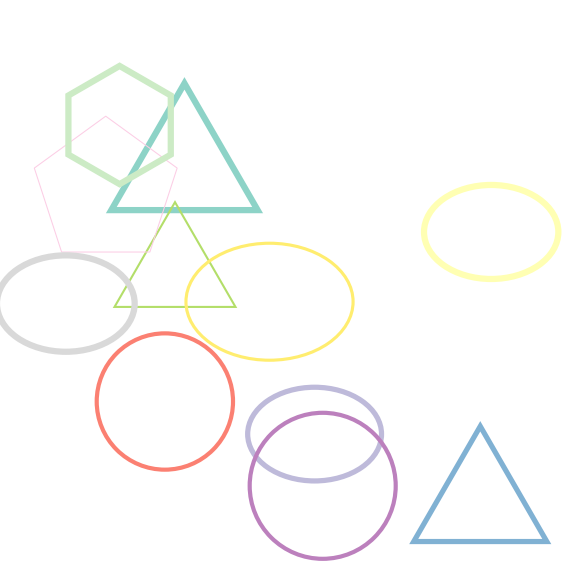[{"shape": "triangle", "thickness": 3, "radius": 0.73, "center": [0.319, 0.708]}, {"shape": "oval", "thickness": 3, "radius": 0.58, "center": [0.851, 0.597]}, {"shape": "oval", "thickness": 2.5, "radius": 0.58, "center": [0.545, 0.247]}, {"shape": "circle", "thickness": 2, "radius": 0.59, "center": [0.285, 0.304]}, {"shape": "triangle", "thickness": 2.5, "radius": 0.67, "center": [0.832, 0.128]}, {"shape": "triangle", "thickness": 1, "radius": 0.6, "center": [0.303, 0.528]}, {"shape": "pentagon", "thickness": 0.5, "radius": 0.65, "center": [0.183, 0.668]}, {"shape": "oval", "thickness": 3, "radius": 0.6, "center": [0.114, 0.474]}, {"shape": "circle", "thickness": 2, "radius": 0.63, "center": [0.559, 0.158]}, {"shape": "hexagon", "thickness": 3, "radius": 0.51, "center": [0.207, 0.783]}, {"shape": "oval", "thickness": 1.5, "radius": 0.72, "center": [0.467, 0.477]}]